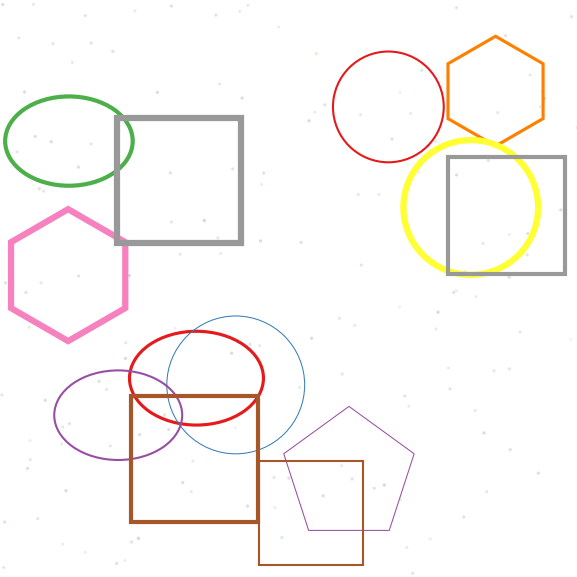[{"shape": "oval", "thickness": 1.5, "radius": 0.58, "center": [0.34, 0.344]}, {"shape": "circle", "thickness": 1, "radius": 0.48, "center": [0.672, 0.814]}, {"shape": "circle", "thickness": 0.5, "radius": 0.6, "center": [0.408, 0.333]}, {"shape": "oval", "thickness": 2, "radius": 0.55, "center": [0.119, 0.755]}, {"shape": "pentagon", "thickness": 0.5, "radius": 0.59, "center": [0.604, 0.177]}, {"shape": "oval", "thickness": 1, "radius": 0.55, "center": [0.205, 0.28]}, {"shape": "hexagon", "thickness": 1.5, "radius": 0.48, "center": [0.858, 0.841]}, {"shape": "circle", "thickness": 3, "radius": 0.58, "center": [0.815, 0.64]}, {"shape": "square", "thickness": 2, "radius": 0.55, "center": [0.336, 0.205]}, {"shape": "square", "thickness": 1, "radius": 0.45, "center": [0.538, 0.111]}, {"shape": "hexagon", "thickness": 3, "radius": 0.57, "center": [0.118, 0.523]}, {"shape": "square", "thickness": 2, "radius": 0.5, "center": [0.877, 0.626]}, {"shape": "square", "thickness": 3, "radius": 0.54, "center": [0.31, 0.687]}]